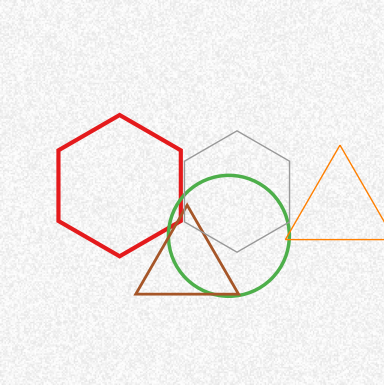[{"shape": "hexagon", "thickness": 3, "radius": 0.92, "center": [0.311, 0.518]}, {"shape": "circle", "thickness": 2.5, "radius": 0.79, "center": [0.594, 0.388]}, {"shape": "triangle", "thickness": 1, "radius": 0.82, "center": [0.883, 0.46]}, {"shape": "triangle", "thickness": 2, "radius": 0.77, "center": [0.486, 0.313]}, {"shape": "hexagon", "thickness": 1, "radius": 0.79, "center": [0.616, 0.503]}]